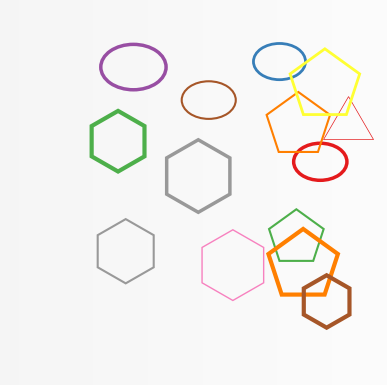[{"shape": "triangle", "thickness": 0.5, "radius": 0.37, "center": [0.899, 0.675]}, {"shape": "oval", "thickness": 2.5, "radius": 0.34, "center": [0.827, 0.58]}, {"shape": "oval", "thickness": 2, "radius": 0.34, "center": [0.721, 0.84]}, {"shape": "hexagon", "thickness": 3, "radius": 0.39, "center": [0.305, 0.633]}, {"shape": "pentagon", "thickness": 1.5, "radius": 0.37, "center": [0.765, 0.382]}, {"shape": "oval", "thickness": 2.5, "radius": 0.42, "center": [0.344, 0.826]}, {"shape": "pentagon", "thickness": 1.5, "radius": 0.43, "center": [0.77, 0.675]}, {"shape": "pentagon", "thickness": 3, "radius": 0.47, "center": [0.782, 0.311]}, {"shape": "pentagon", "thickness": 2, "radius": 0.47, "center": [0.838, 0.779]}, {"shape": "hexagon", "thickness": 3, "radius": 0.34, "center": [0.843, 0.217]}, {"shape": "oval", "thickness": 1.5, "radius": 0.35, "center": [0.539, 0.74]}, {"shape": "hexagon", "thickness": 1, "radius": 0.46, "center": [0.601, 0.311]}, {"shape": "hexagon", "thickness": 1.5, "radius": 0.42, "center": [0.324, 0.347]}, {"shape": "hexagon", "thickness": 2.5, "radius": 0.47, "center": [0.512, 0.543]}]